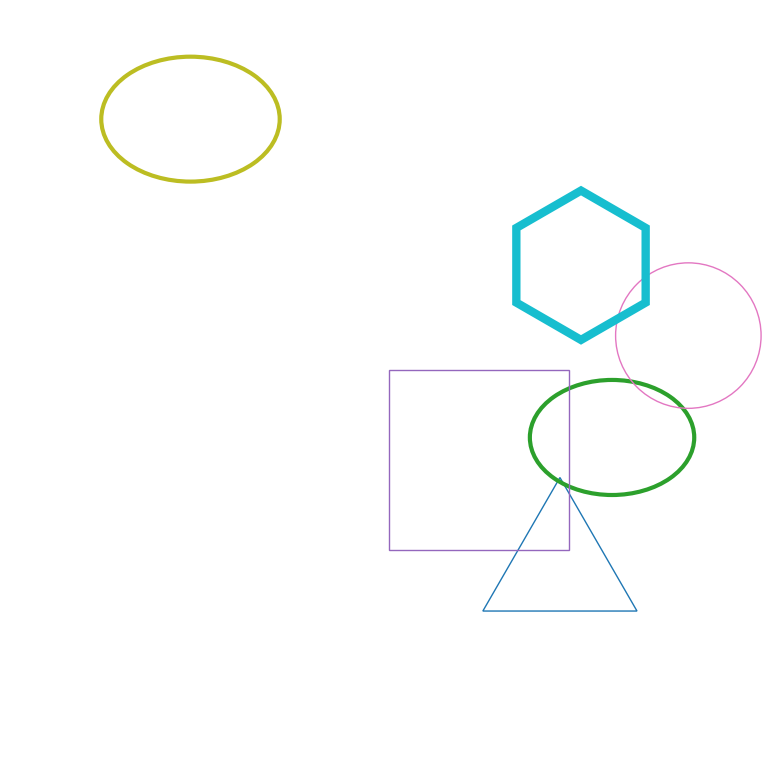[{"shape": "triangle", "thickness": 0.5, "radius": 0.58, "center": [0.727, 0.264]}, {"shape": "oval", "thickness": 1.5, "radius": 0.53, "center": [0.795, 0.432]}, {"shape": "square", "thickness": 0.5, "radius": 0.59, "center": [0.622, 0.403]}, {"shape": "circle", "thickness": 0.5, "radius": 0.47, "center": [0.894, 0.564]}, {"shape": "oval", "thickness": 1.5, "radius": 0.58, "center": [0.247, 0.845]}, {"shape": "hexagon", "thickness": 3, "radius": 0.48, "center": [0.755, 0.656]}]